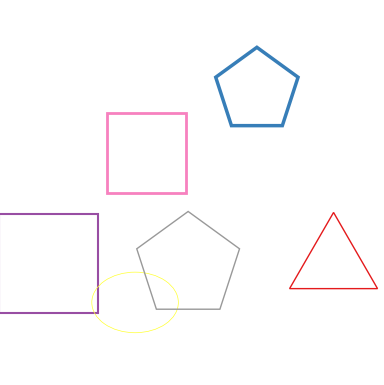[{"shape": "triangle", "thickness": 1, "radius": 0.66, "center": [0.866, 0.316]}, {"shape": "pentagon", "thickness": 2.5, "radius": 0.56, "center": [0.667, 0.765]}, {"shape": "square", "thickness": 1.5, "radius": 0.64, "center": [0.126, 0.315]}, {"shape": "oval", "thickness": 0.5, "radius": 0.56, "center": [0.351, 0.214]}, {"shape": "square", "thickness": 2, "radius": 0.52, "center": [0.38, 0.603]}, {"shape": "pentagon", "thickness": 1, "radius": 0.7, "center": [0.489, 0.31]}]